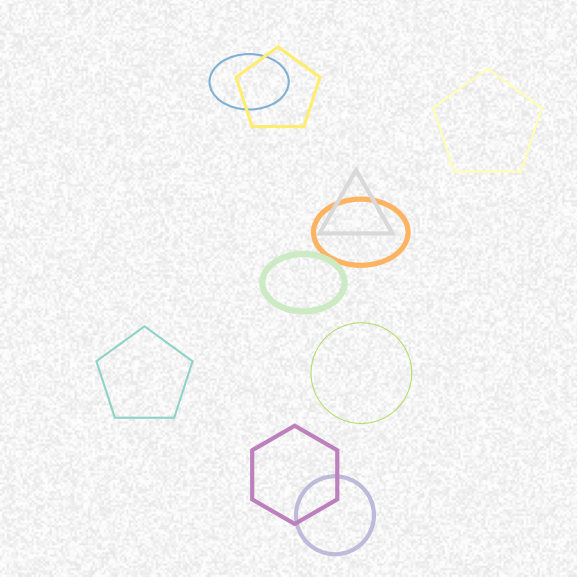[{"shape": "pentagon", "thickness": 1, "radius": 0.44, "center": [0.25, 0.347]}, {"shape": "pentagon", "thickness": 1, "radius": 0.49, "center": [0.844, 0.782]}, {"shape": "circle", "thickness": 2, "radius": 0.34, "center": [0.58, 0.107]}, {"shape": "oval", "thickness": 1, "radius": 0.34, "center": [0.431, 0.858]}, {"shape": "oval", "thickness": 2.5, "radius": 0.41, "center": [0.625, 0.597]}, {"shape": "circle", "thickness": 0.5, "radius": 0.44, "center": [0.626, 0.353]}, {"shape": "triangle", "thickness": 2, "radius": 0.37, "center": [0.617, 0.631]}, {"shape": "hexagon", "thickness": 2, "radius": 0.43, "center": [0.51, 0.177]}, {"shape": "oval", "thickness": 3, "radius": 0.36, "center": [0.525, 0.51]}, {"shape": "pentagon", "thickness": 1.5, "radius": 0.38, "center": [0.481, 0.842]}]